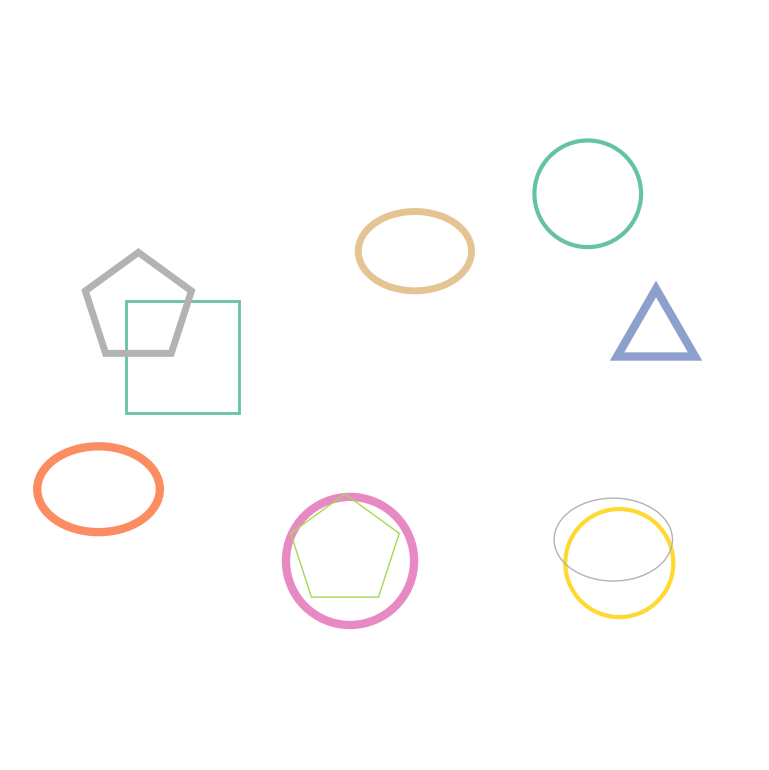[{"shape": "circle", "thickness": 1.5, "radius": 0.35, "center": [0.763, 0.748]}, {"shape": "square", "thickness": 1, "radius": 0.36, "center": [0.237, 0.536]}, {"shape": "oval", "thickness": 3, "radius": 0.4, "center": [0.128, 0.365]}, {"shape": "triangle", "thickness": 3, "radius": 0.29, "center": [0.852, 0.566]}, {"shape": "circle", "thickness": 3, "radius": 0.42, "center": [0.455, 0.272]}, {"shape": "pentagon", "thickness": 0.5, "radius": 0.37, "center": [0.448, 0.284]}, {"shape": "circle", "thickness": 1.5, "radius": 0.35, "center": [0.804, 0.269]}, {"shape": "oval", "thickness": 2.5, "radius": 0.37, "center": [0.539, 0.674]}, {"shape": "pentagon", "thickness": 2.5, "radius": 0.36, "center": [0.18, 0.6]}, {"shape": "oval", "thickness": 0.5, "radius": 0.38, "center": [0.796, 0.299]}]